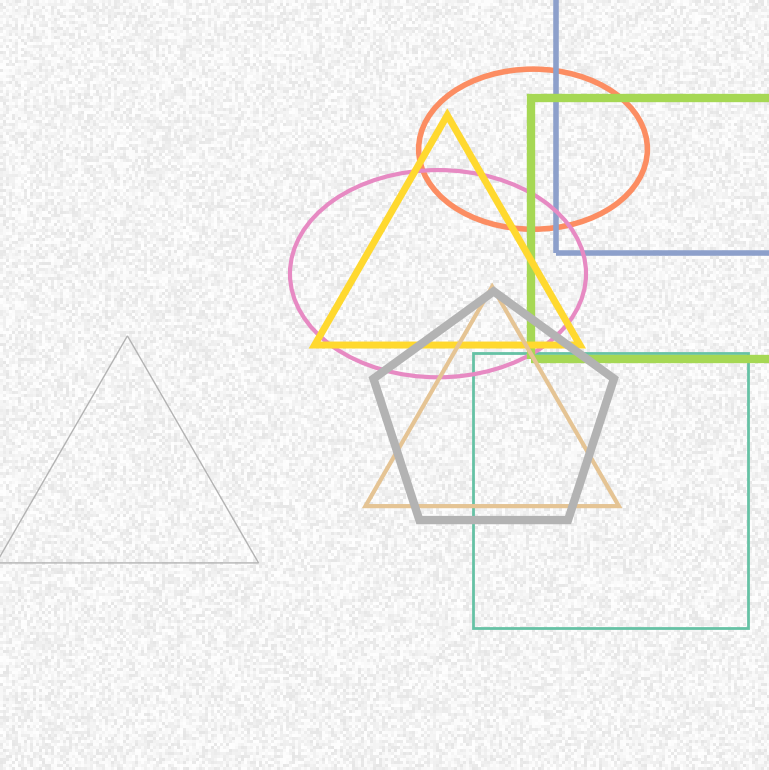[{"shape": "square", "thickness": 1, "radius": 0.9, "center": [0.793, 0.363]}, {"shape": "oval", "thickness": 2, "radius": 0.74, "center": [0.692, 0.806]}, {"shape": "square", "thickness": 2, "radius": 0.83, "center": [0.888, 0.838]}, {"shape": "oval", "thickness": 1.5, "radius": 0.96, "center": [0.569, 0.645]}, {"shape": "square", "thickness": 3, "radius": 0.85, "center": [0.859, 0.703]}, {"shape": "triangle", "thickness": 2.5, "radius": 0.99, "center": [0.581, 0.651]}, {"shape": "triangle", "thickness": 1.5, "radius": 0.95, "center": [0.639, 0.438]}, {"shape": "pentagon", "thickness": 3, "radius": 0.82, "center": [0.641, 0.457]}, {"shape": "triangle", "thickness": 0.5, "radius": 0.98, "center": [0.165, 0.367]}]